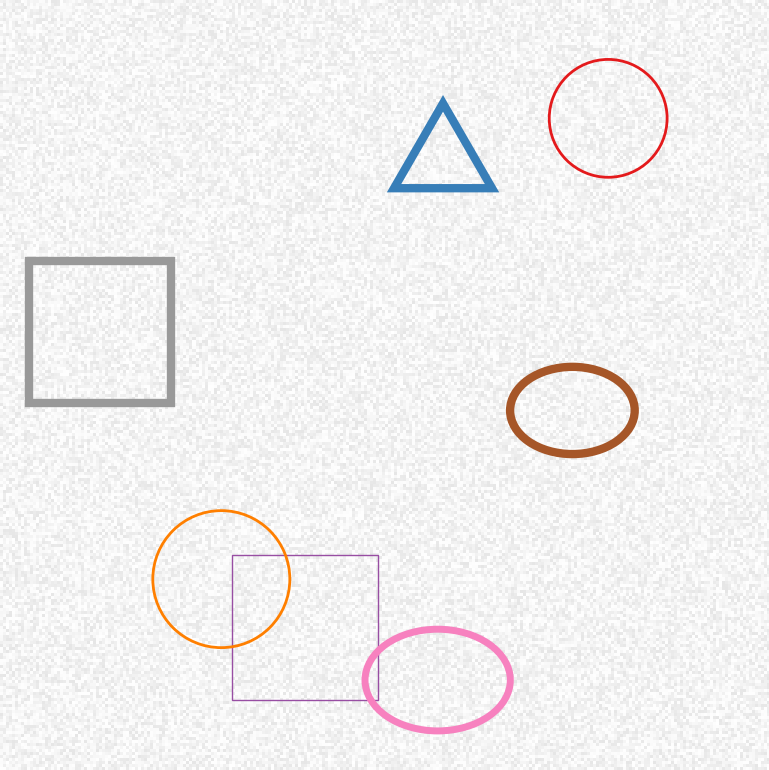[{"shape": "circle", "thickness": 1, "radius": 0.38, "center": [0.79, 0.846]}, {"shape": "triangle", "thickness": 3, "radius": 0.37, "center": [0.575, 0.792]}, {"shape": "square", "thickness": 0.5, "radius": 0.47, "center": [0.396, 0.185]}, {"shape": "circle", "thickness": 1, "radius": 0.44, "center": [0.287, 0.248]}, {"shape": "oval", "thickness": 3, "radius": 0.4, "center": [0.743, 0.467]}, {"shape": "oval", "thickness": 2.5, "radius": 0.47, "center": [0.568, 0.117]}, {"shape": "square", "thickness": 3, "radius": 0.46, "center": [0.13, 0.569]}]